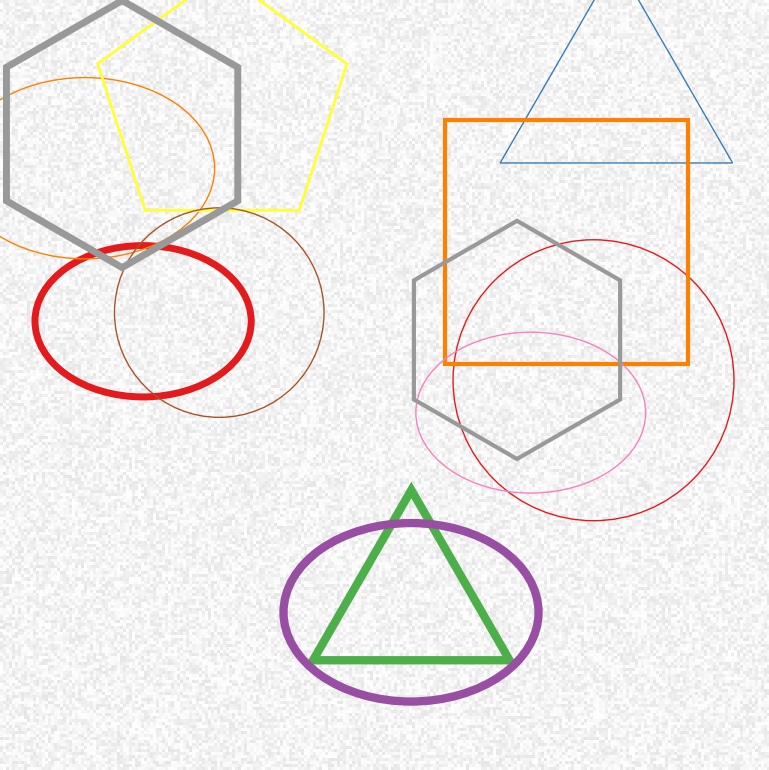[{"shape": "circle", "thickness": 0.5, "radius": 0.91, "center": [0.771, 0.506]}, {"shape": "oval", "thickness": 2.5, "radius": 0.7, "center": [0.186, 0.583]}, {"shape": "triangle", "thickness": 0.5, "radius": 0.87, "center": [0.8, 0.876]}, {"shape": "triangle", "thickness": 3, "radius": 0.74, "center": [0.534, 0.216]}, {"shape": "oval", "thickness": 3, "radius": 0.83, "center": [0.534, 0.205]}, {"shape": "oval", "thickness": 0.5, "radius": 0.84, "center": [0.111, 0.782]}, {"shape": "square", "thickness": 1.5, "radius": 0.79, "center": [0.736, 0.686]}, {"shape": "pentagon", "thickness": 1, "radius": 0.85, "center": [0.289, 0.865]}, {"shape": "circle", "thickness": 0.5, "radius": 0.68, "center": [0.285, 0.594]}, {"shape": "oval", "thickness": 0.5, "radius": 0.75, "center": [0.689, 0.464]}, {"shape": "hexagon", "thickness": 1.5, "radius": 0.77, "center": [0.671, 0.559]}, {"shape": "hexagon", "thickness": 2.5, "radius": 0.87, "center": [0.159, 0.826]}]